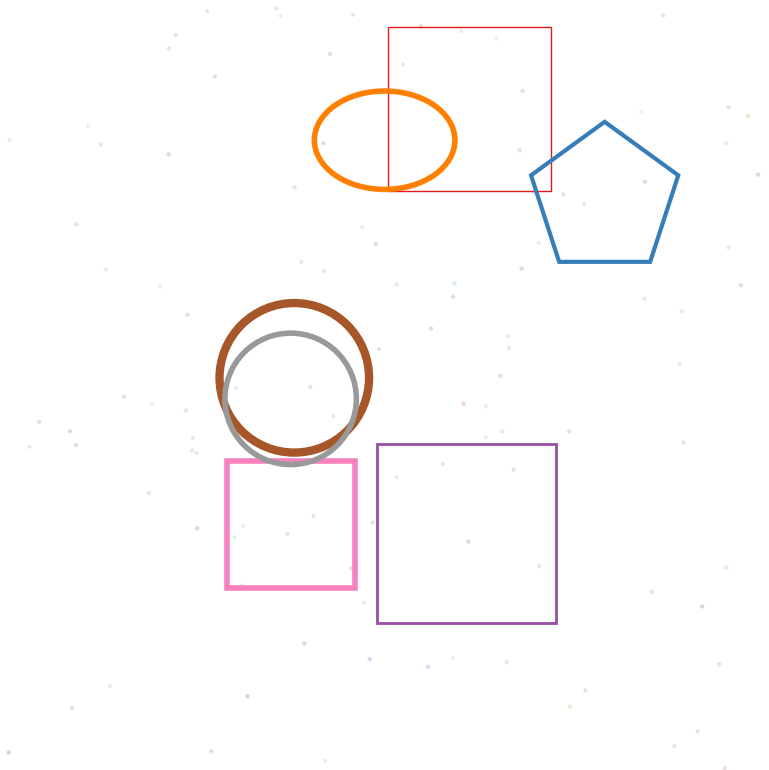[{"shape": "square", "thickness": 0.5, "radius": 0.53, "center": [0.61, 0.859]}, {"shape": "pentagon", "thickness": 1.5, "radius": 0.5, "center": [0.785, 0.741]}, {"shape": "square", "thickness": 1, "radius": 0.58, "center": [0.606, 0.307]}, {"shape": "oval", "thickness": 2, "radius": 0.46, "center": [0.5, 0.818]}, {"shape": "circle", "thickness": 3, "radius": 0.49, "center": [0.382, 0.509]}, {"shape": "square", "thickness": 2, "radius": 0.41, "center": [0.378, 0.319]}, {"shape": "circle", "thickness": 2, "radius": 0.43, "center": [0.377, 0.482]}]